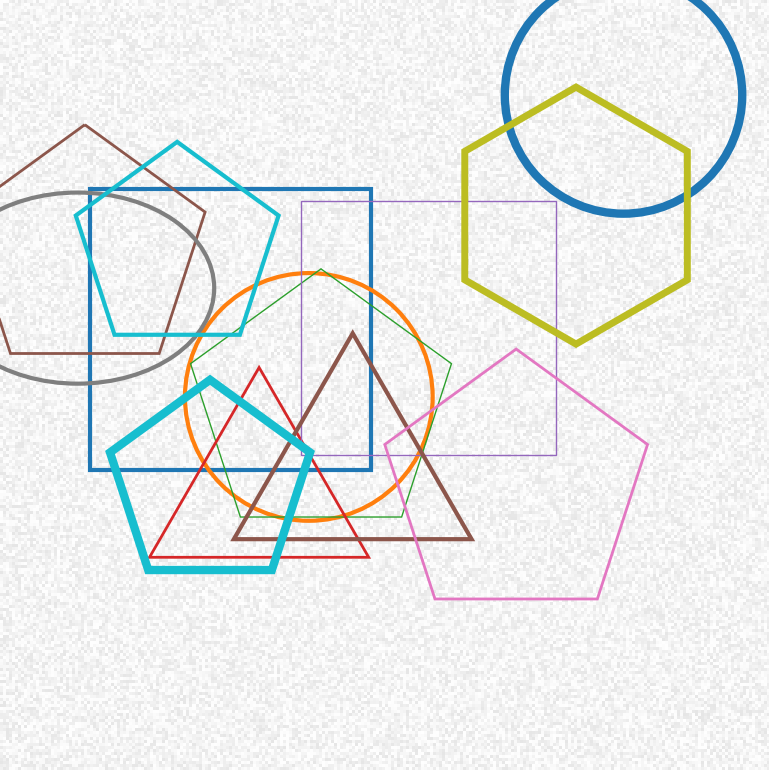[{"shape": "circle", "thickness": 3, "radius": 0.77, "center": [0.81, 0.877]}, {"shape": "square", "thickness": 1.5, "radius": 0.91, "center": [0.299, 0.572]}, {"shape": "circle", "thickness": 1.5, "radius": 0.8, "center": [0.401, 0.485]}, {"shape": "pentagon", "thickness": 0.5, "radius": 0.89, "center": [0.417, 0.473]}, {"shape": "triangle", "thickness": 1, "radius": 0.82, "center": [0.336, 0.358]}, {"shape": "square", "thickness": 0.5, "radius": 0.83, "center": [0.556, 0.574]}, {"shape": "triangle", "thickness": 1.5, "radius": 0.89, "center": [0.458, 0.389]}, {"shape": "pentagon", "thickness": 1, "radius": 0.82, "center": [0.11, 0.674]}, {"shape": "pentagon", "thickness": 1, "radius": 0.9, "center": [0.67, 0.367]}, {"shape": "oval", "thickness": 1.5, "radius": 0.89, "center": [0.101, 0.626]}, {"shape": "hexagon", "thickness": 2.5, "radius": 0.83, "center": [0.748, 0.72]}, {"shape": "pentagon", "thickness": 3, "radius": 0.68, "center": [0.273, 0.37]}, {"shape": "pentagon", "thickness": 1.5, "radius": 0.69, "center": [0.23, 0.677]}]